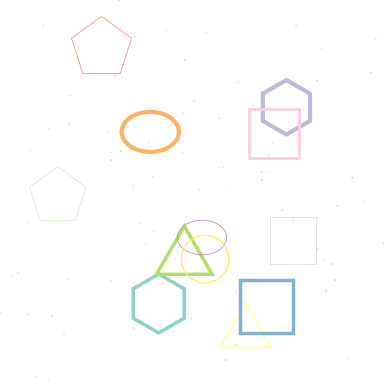[{"shape": "hexagon", "thickness": 2.5, "radius": 0.38, "center": [0.412, 0.212]}, {"shape": "triangle", "thickness": 1.5, "radius": 0.38, "center": [0.638, 0.136]}, {"shape": "hexagon", "thickness": 3, "radius": 0.35, "center": [0.744, 0.721]}, {"shape": "pentagon", "thickness": 0.5, "radius": 0.41, "center": [0.264, 0.875]}, {"shape": "square", "thickness": 2.5, "radius": 0.35, "center": [0.693, 0.204]}, {"shape": "oval", "thickness": 3, "radius": 0.37, "center": [0.39, 0.657]}, {"shape": "triangle", "thickness": 2.5, "radius": 0.42, "center": [0.479, 0.329]}, {"shape": "square", "thickness": 2, "radius": 0.32, "center": [0.711, 0.653]}, {"shape": "square", "thickness": 0.5, "radius": 0.3, "center": [0.761, 0.376]}, {"shape": "oval", "thickness": 0.5, "radius": 0.32, "center": [0.525, 0.383]}, {"shape": "pentagon", "thickness": 0.5, "radius": 0.39, "center": [0.15, 0.49]}, {"shape": "circle", "thickness": 1, "radius": 0.31, "center": [0.533, 0.327]}]